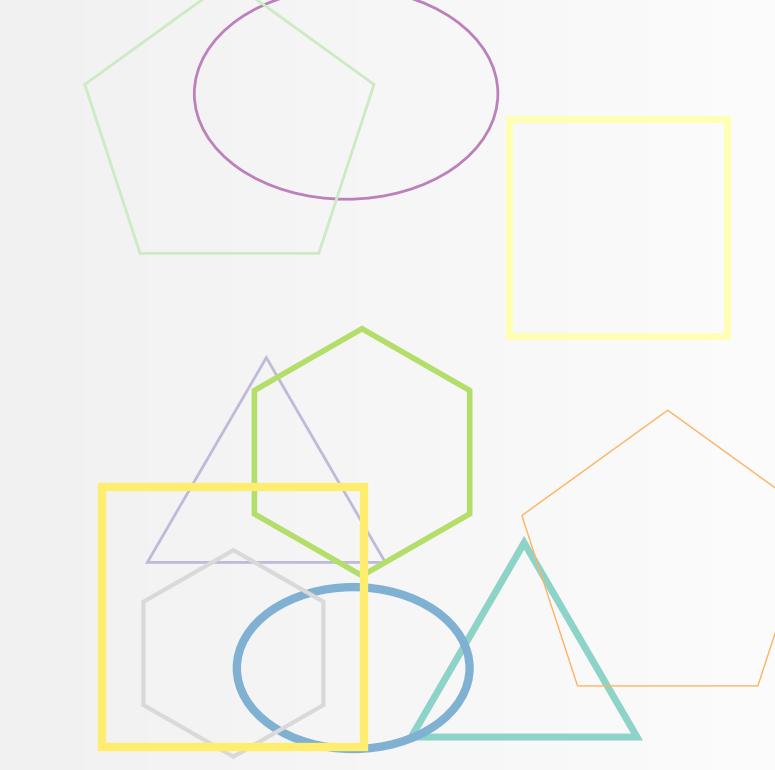[{"shape": "triangle", "thickness": 2.5, "radius": 0.84, "center": [0.676, 0.127]}, {"shape": "square", "thickness": 2.5, "radius": 0.7, "center": [0.798, 0.705]}, {"shape": "triangle", "thickness": 1, "radius": 0.89, "center": [0.344, 0.358]}, {"shape": "oval", "thickness": 3, "radius": 0.75, "center": [0.456, 0.132]}, {"shape": "pentagon", "thickness": 0.5, "radius": 0.99, "center": [0.862, 0.269]}, {"shape": "hexagon", "thickness": 2, "radius": 0.8, "center": [0.467, 0.413]}, {"shape": "hexagon", "thickness": 1.5, "radius": 0.67, "center": [0.301, 0.151]}, {"shape": "oval", "thickness": 1, "radius": 0.98, "center": [0.447, 0.878]}, {"shape": "pentagon", "thickness": 1, "radius": 0.98, "center": [0.296, 0.83]}, {"shape": "square", "thickness": 3, "radius": 0.84, "center": [0.3, 0.199]}]